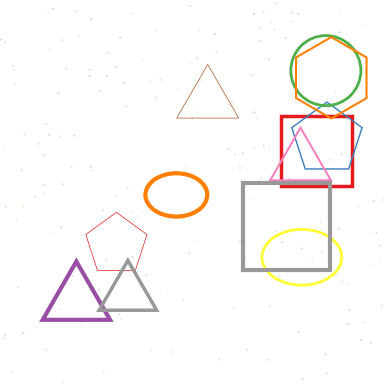[{"shape": "pentagon", "thickness": 0.5, "radius": 0.42, "center": [0.302, 0.365]}, {"shape": "square", "thickness": 2.5, "radius": 0.46, "center": [0.822, 0.608]}, {"shape": "pentagon", "thickness": 1, "radius": 0.48, "center": [0.849, 0.639]}, {"shape": "circle", "thickness": 2, "radius": 0.45, "center": [0.846, 0.817]}, {"shape": "triangle", "thickness": 3, "radius": 0.51, "center": [0.198, 0.22]}, {"shape": "oval", "thickness": 3, "radius": 0.4, "center": [0.458, 0.494]}, {"shape": "hexagon", "thickness": 1.5, "radius": 0.53, "center": [0.86, 0.798]}, {"shape": "oval", "thickness": 2, "radius": 0.52, "center": [0.784, 0.332]}, {"shape": "triangle", "thickness": 0.5, "radius": 0.46, "center": [0.539, 0.74]}, {"shape": "triangle", "thickness": 1.5, "radius": 0.46, "center": [0.781, 0.577]}, {"shape": "triangle", "thickness": 2.5, "radius": 0.43, "center": [0.332, 0.237]}, {"shape": "square", "thickness": 3, "radius": 0.57, "center": [0.745, 0.412]}]